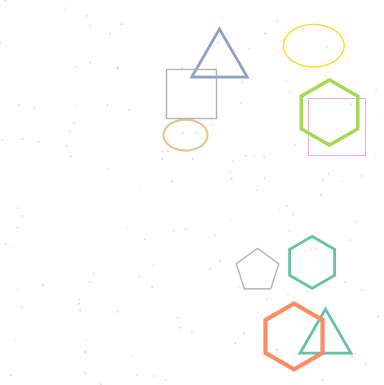[{"shape": "hexagon", "thickness": 2, "radius": 0.34, "center": [0.811, 0.319]}, {"shape": "triangle", "thickness": 2, "radius": 0.38, "center": [0.845, 0.121]}, {"shape": "hexagon", "thickness": 3, "radius": 0.43, "center": [0.764, 0.126]}, {"shape": "triangle", "thickness": 2, "radius": 0.42, "center": [0.57, 0.841]}, {"shape": "square", "thickness": 0.5, "radius": 0.37, "center": [0.874, 0.671]}, {"shape": "hexagon", "thickness": 2.5, "radius": 0.42, "center": [0.856, 0.708]}, {"shape": "oval", "thickness": 1, "radius": 0.39, "center": [0.815, 0.881]}, {"shape": "oval", "thickness": 1.5, "radius": 0.29, "center": [0.482, 0.649]}, {"shape": "pentagon", "thickness": 1, "radius": 0.29, "center": [0.669, 0.297]}, {"shape": "square", "thickness": 1, "radius": 0.32, "center": [0.496, 0.757]}]